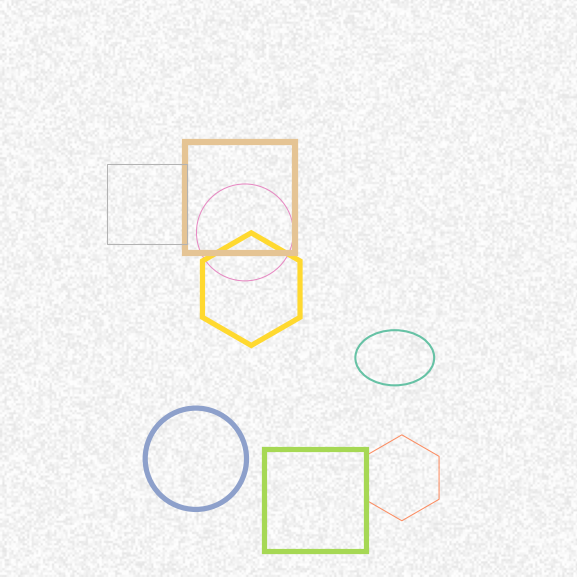[{"shape": "oval", "thickness": 1, "radius": 0.34, "center": [0.684, 0.38]}, {"shape": "hexagon", "thickness": 0.5, "radius": 0.37, "center": [0.696, 0.172]}, {"shape": "circle", "thickness": 2.5, "radius": 0.44, "center": [0.339, 0.205]}, {"shape": "circle", "thickness": 0.5, "radius": 0.42, "center": [0.424, 0.597]}, {"shape": "square", "thickness": 2.5, "radius": 0.44, "center": [0.545, 0.133]}, {"shape": "hexagon", "thickness": 2.5, "radius": 0.49, "center": [0.435, 0.498]}, {"shape": "square", "thickness": 3, "radius": 0.48, "center": [0.415, 0.657]}, {"shape": "square", "thickness": 0.5, "radius": 0.35, "center": [0.254, 0.646]}]